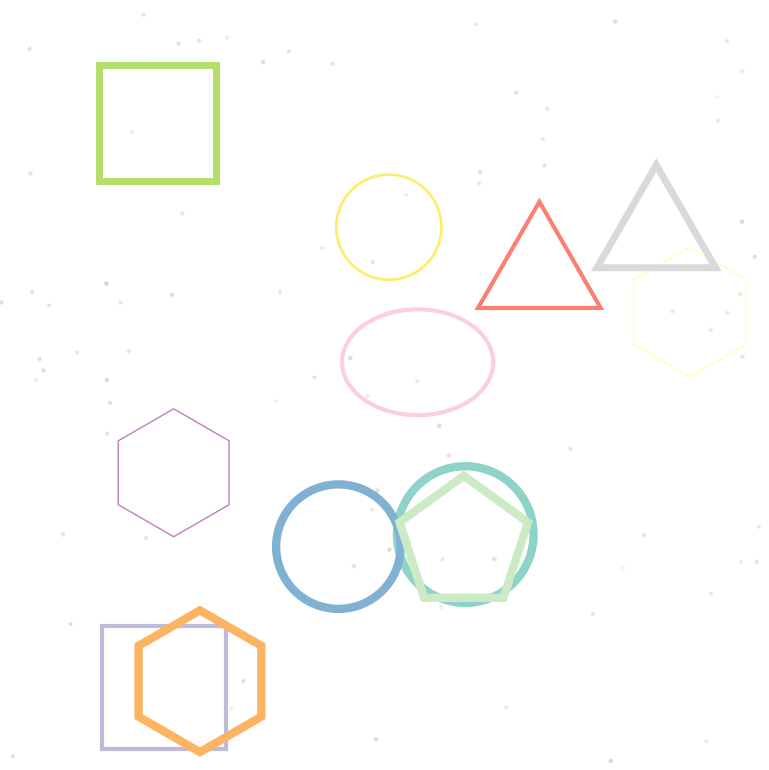[{"shape": "circle", "thickness": 3, "radius": 0.44, "center": [0.604, 0.306]}, {"shape": "hexagon", "thickness": 0.5, "radius": 0.42, "center": [0.896, 0.595]}, {"shape": "square", "thickness": 1.5, "radius": 0.4, "center": [0.213, 0.107]}, {"shape": "triangle", "thickness": 1.5, "radius": 0.46, "center": [0.7, 0.646]}, {"shape": "circle", "thickness": 3, "radius": 0.4, "center": [0.439, 0.29]}, {"shape": "hexagon", "thickness": 3, "radius": 0.46, "center": [0.26, 0.115]}, {"shape": "square", "thickness": 2.5, "radius": 0.38, "center": [0.204, 0.84]}, {"shape": "oval", "thickness": 1.5, "radius": 0.49, "center": [0.542, 0.53]}, {"shape": "triangle", "thickness": 2.5, "radius": 0.44, "center": [0.852, 0.697]}, {"shape": "hexagon", "thickness": 0.5, "radius": 0.42, "center": [0.226, 0.386]}, {"shape": "pentagon", "thickness": 3, "radius": 0.44, "center": [0.602, 0.295]}, {"shape": "circle", "thickness": 1, "radius": 0.34, "center": [0.505, 0.705]}]